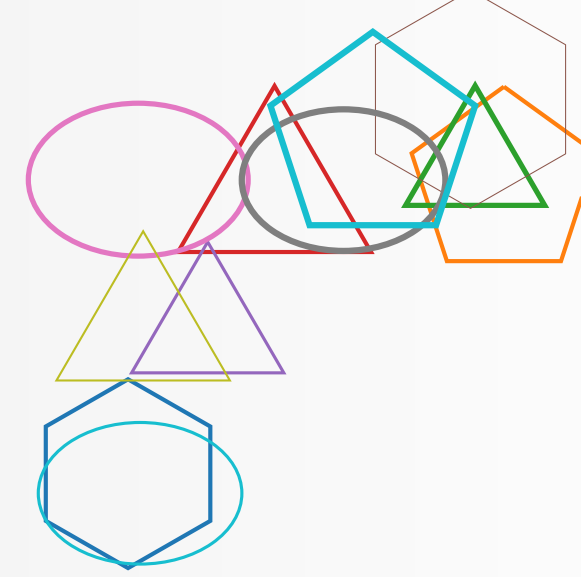[{"shape": "hexagon", "thickness": 2, "radius": 0.82, "center": [0.22, 0.179]}, {"shape": "pentagon", "thickness": 2, "radius": 0.83, "center": [0.867, 0.682]}, {"shape": "triangle", "thickness": 2.5, "radius": 0.69, "center": [0.817, 0.713]}, {"shape": "triangle", "thickness": 2, "radius": 0.96, "center": [0.472, 0.659]}, {"shape": "triangle", "thickness": 1.5, "radius": 0.76, "center": [0.357, 0.429]}, {"shape": "hexagon", "thickness": 0.5, "radius": 0.94, "center": [0.81, 0.827]}, {"shape": "oval", "thickness": 2.5, "radius": 0.95, "center": [0.238, 0.688]}, {"shape": "oval", "thickness": 3, "radius": 0.88, "center": [0.591, 0.687]}, {"shape": "triangle", "thickness": 1, "radius": 0.86, "center": [0.246, 0.426]}, {"shape": "oval", "thickness": 1.5, "radius": 0.88, "center": [0.241, 0.145]}, {"shape": "pentagon", "thickness": 3, "radius": 0.93, "center": [0.641, 0.759]}]